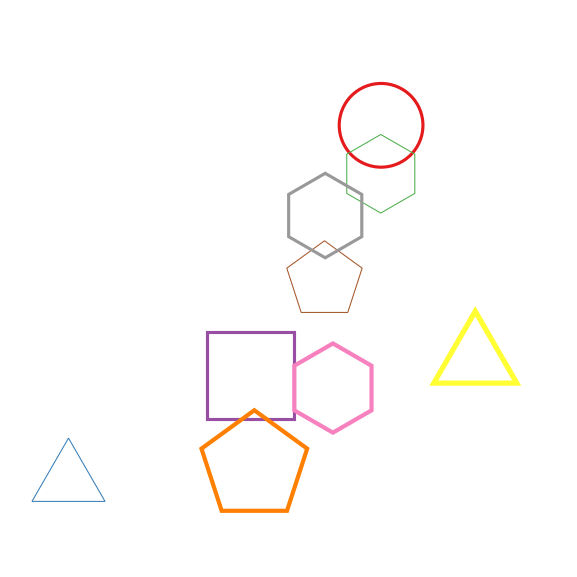[{"shape": "circle", "thickness": 1.5, "radius": 0.36, "center": [0.66, 0.782]}, {"shape": "triangle", "thickness": 0.5, "radius": 0.37, "center": [0.119, 0.167]}, {"shape": "hexagon", "thickness": 0.5, "radius": 0.34, "center": [0.659, 0.698]}, {"shape": "square", "thickness": 1.5, "radius": 0.38, "center": [0.433, 0.349]}, {"shape": "pentagon", "thickness": 2, "radius": 0.48, "center": [0.44, 0.193]}, {"shape": "triangle", "thickness": 2.5, "radius": 0.41, "center": [0.823, 0.377]}, {"shape": "pentagon", "thickness": 0.5, "radius": 0.34, "center": [0.562, 0.514]}, {"shape": "hexagon", "thickness": 2, "radius": 0.39, "center": [0.576, 0.327]}, {"shape": "hexagon", "thickness": 1.5, "radius": 0.37, "center": [0.563, 0.626]}]